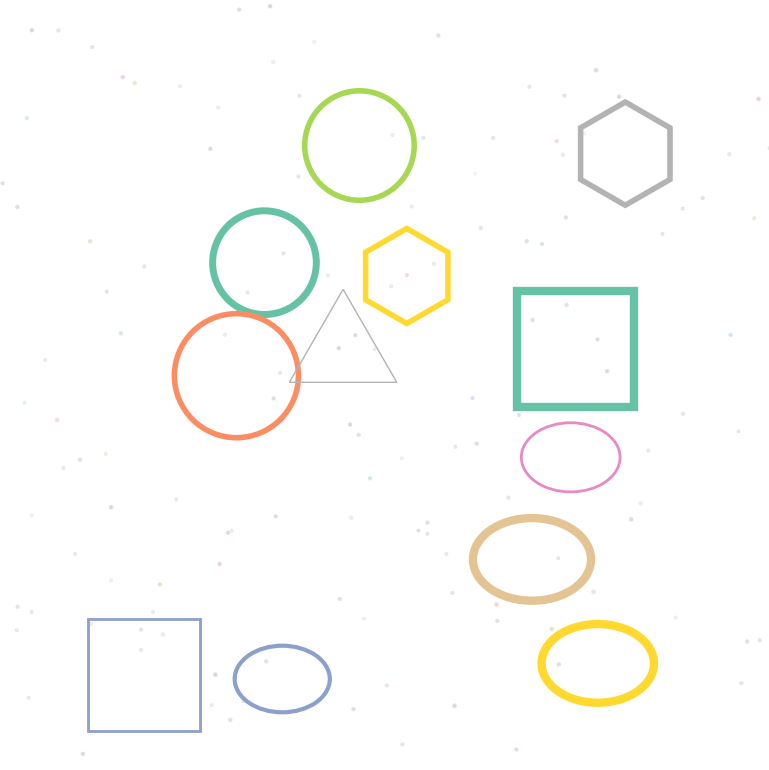[{"shape": "circle", "thickness": 2.5, "radius": 0.34, "center": [0.343, 0.659]}, {"shape": "square", "thickness": 3, "radius": 0.38, "center": [0.747, 0.547]}, {"shape": "circle", "thickness": 2, "radius": 0.4, "center": [0.307, 0.512]}, {"shape": "square", "thickness": 1, "radius": 0.36, "center": [0.187, 0.123]}, {"shape": "oval", "thickness": 1.5, "radius": 0.31, "center": [0.367, 0.118]}, {"shape": "oval", "thickness": 1, "radius": 0.32, "center": [0.741, 0.406]}, {"shape": "circle", "thickness": 2, "radius": 0.36, "center": [0.467, 0.811]}, {"shape": "oval", "thickness": 3, "radius": 0.37, "center": [0.776, 0.138]}, {"shape": "hexagon", "thickness": 2, "radius": 0.31, "center": [0.528, 0.642]}, {"shape": "oval", "thickness": 3, "radius": 0.38, "center": [0.691, 0.273]}, {"shape": "hexagon", "thickness": 2, "radius": 0.34, "center": [0.812, 0.8]}, {"shape": "triangle", "thickness": 0.5, "radius": 0.4, "center": [0.446, 0.544]}]